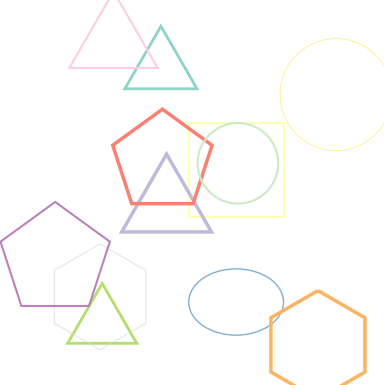[{"shape": "triangle", "thickness": 2, "radius": 0.54, "center": [0.418, 0.824]}, {"shape": "square", "thickness": 1.5, "radius": 0.61, "center": [0.614, 0.558]}, {"shape": "triangle", "thickness": 2.5, "radius": 0.67, "center": [0.433, 0.465]}, {"shape": "pentagon", "thickness": 2.5, "radius": 0.68, "center": [0.422, 0.581]}, {"shape": "oval", "thickness": 1, "radius": 0.62, "center": [0.613, 0.216]}, {"shape": "hexagon", "thickness": 2.5, "radius": 0.7, "center": [0.826, 0.104]}, {"shape": "triangle", "thickness": 2, "radius": 0.52, "center": [0.265, 0.16]}, {"shape": "triangle", "thickness": 1.5, "radius": 0.66, "center": [0.295, 0.89]}, {"shape": "hexagon", "thickness": 0.5, "radius": 0.69, "center": [0.26, 0.229]}, {"shape": "pentagon", "thickness": 1.5, "radius": 0.75, "center": [0.143, 0.326]}, {"shape": "circle", "thickness": 1.5, "radius": 0.52, "center": [0.618, 0.576]}, {"shape": "circle", "thickness": 0.5, "radius": 0.73, "center": [0.873, 0.754]}]